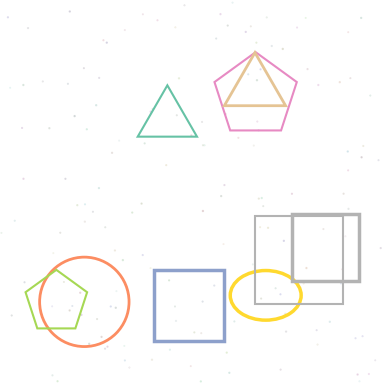[{"shape": "triangle", "thickness": 1.5, "radius": 0.44, "center": [0.435, 0.689]}, {"shape": "circle", "thickness": 2, "radius": 0.58, "center": [0.219, 0.216]}, {"shape": "square", "thickness": 2.5, "radius": 0.46, "center": [0.491, 0.207]}, {"shape": "pentagon", "thickness": 1.5, "radius": 0.56, "center": [0.664, 0.752]}, {"shape": "pentagon", "thickness": 1.5, "radius": 0.42, "center": [0.146, 0.215]}, {"shape": "oval", "thickness": 2.5, "radius": 0.46, "center": [0.69, 0.233]}, {"shape": "triangle", "thickness": 2, "radius": 0.46, "center": [0.662, 0.771]}, {"shape": "square", "thickness": 2.5, "radius": 0.44, "center": [0.844, 0.356]}, {"shape": "square", "thickness": 1.5, "radius": 0.57, "center": [0.777, 0.326]}]